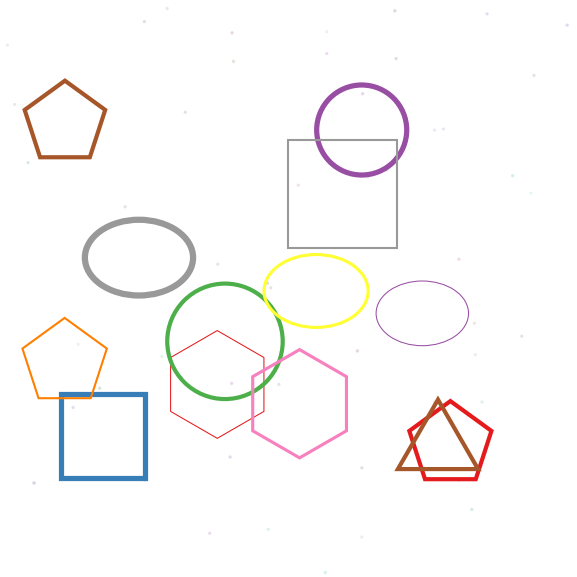[{"shape": "hexagon", "thickness": 0.5, "radius": 0.47, "center": [0.376, 0.333]}, {"shape": "pentagon", "thickness": 2, "radius": 0.37, "center": [0.78, 0.23]}, {"shape": "square", "thickness": 2.5, "radius": 0.36, "center": [0.179, 0.244]}, {"shape": "circle", "thickness": 2, "radius": 0.5, "center": [0.39, 0.408]}, {"shape": "oval", "thickness": 0.5, "radius": 0.4, "center": [0.731, 0.457]}, {"shape": "circle", "thickness": 2.5, "radius": 0.39, "center": [0.626, 0.774]}, {"shape": "pentagon", "thickness": 1, "radius": 0.38, "center": [0.112, 0.372]}, {"shape": "oval", "thickness": 1.5, "radius": 0.45, "center": [0.547, 0.495]}, {"shape": "triangle", "thickness": 2, "radius": 0.4, "center": [0.758, 0.227]}, {"shape": "pentagon", "thickness": 2, "radius": 0.37, "center": [0.112, 0.786]}, {"shape": "hexagon", "thickness": 1.5, "radius": 0.47, "center": [0.519, 0.3]}, {"shape": "oval", "thickness": 3, "radius": 0.47, "center": [0.241, 0.553]}, {"shape": "square", "thickness": 1, "radius": 0.47, "center": [0.593, 0.663]}]